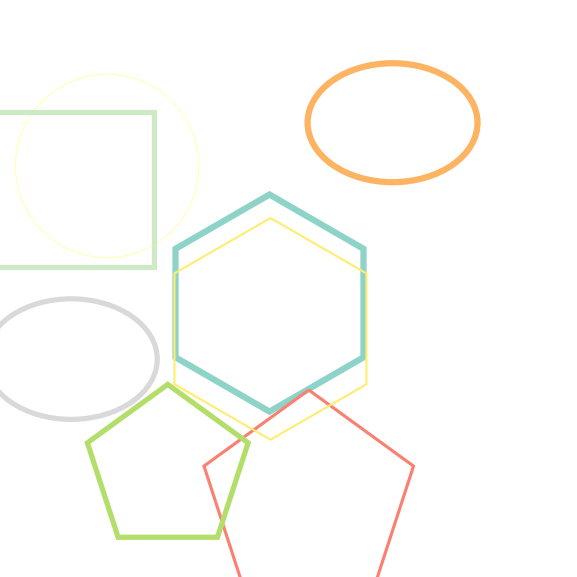[{"shape": "hexagon", "thickness": 3, "radius": 0.94, "center": [0.467, 0.474]}, {"shape": "circle", "thickness": 0.5, "radius": 0.79, "center": [0.185, 0.712]}, {"shape": "pentagon", "thickness": 1.5, "radius": 0.95, "center": [0.535, 0.133]}, {"shape": "oval", "thickness": 3, "radius": 0.74, "center": [0.68, 0.787]}, {"shape": "pentagon", "thickness": 2.5, "radius": 0.73, "center": [0.291, 0.187]}, {"shape": "oval", "thickness": 2.5, "radius": 0.75, "center": [0.123, 0.377]}, {"shape": "square", "thickness": 2.5, "radius": 0.67, "center": [0.133, 0.671]}, {"shape": "hexagon", "thickness": 1, "radius": 0.96, "center": [0.468, 0.43]}]